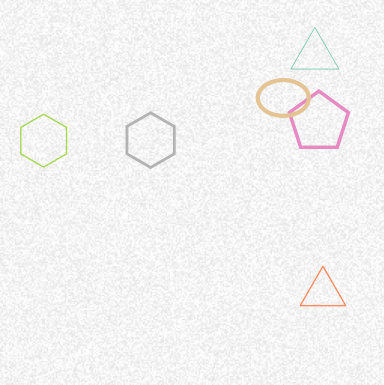[{"shape": "triangle", "thickness": 0.5, "radius": 0.36, "center": [0.818, 0.857]}, {"shape": "triangle", "thickness": 1, "radius": 0.34, "center": [0.839, 0.24]}, {"shape": "pentagon", "thickness": 2.5, "radius": 0.4, "center": [0.828, 0.683]}, {"shape": "hexagon", "thickness": 1, "radius": 0.34, "center": [0.113, 0.635]}, {"shape": "oval", "thickness": 3, "radius": 0.33, "center": [0.736, 0.746]}, {"shape": "hexagon", "thickness": 2, "radius": 0.36, "center": [0.391, 0.636]}]